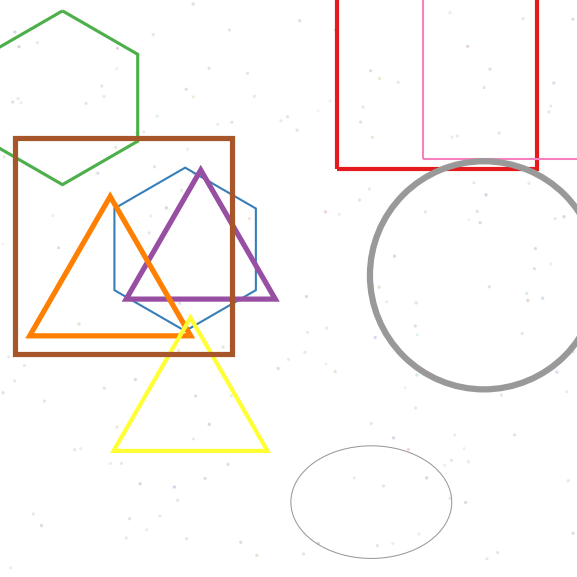[{"shape": "square", "thickness": 2, "radius": 0.87, "center": [0.756, 0.88]}, {"shape": "hexagon", "thickness": 1, "radius": 0.71, "center": [0.321, 0.567]}, {"shape": "hexagon", "thickness": 1.5, "radius": 0.75, "center": [0.108, 0.83]}, {"shape": "triangle", "thickness": 2.5, "radius": 0.75, "center": [0.348, 0.556]}, {"shape": "triangle", "thickness": 2.5, "radius": 0.8, "center": [0.191, 0.498]}, {"shape": "triangle", "thickness": 2, "radius": 0.77, "center": [0.33, 0.295]}, {"shape": "square", "thickness": 2.5, "radius": 0.94, "center": [0.213, 0.573]}, {"shape": "square", "thickness": 1, "radius": 0.78, "center": [0.889, 0.881]}, {"shape": "circle", "thickness": 3, "radius": 0.99, "center": [0.838, 0.522]}, {"shape": "oval", "thickness": 0.5, "radius": 0.7, "center": [0.643, 0.13]}]